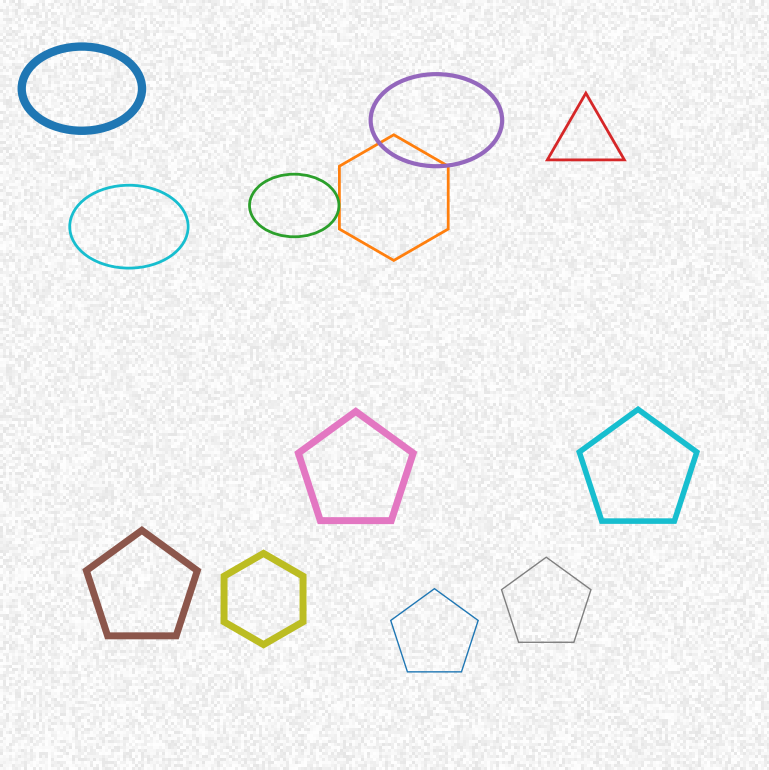[{"shape": "pentagon", "thickness": 0.5, "radius": 0.3, "center": [0.564, 0.176]}, {"shape": "oval", "thickness": 3, "radius": 0.39, "center": [0.106, 0.885]}, {"shape": "hexagon", "thickness": 1, "radius": 0.41, "center": [0.511, 0.743]}, {"shape": "oval", "thickness": 1, "radius": 0.29, "center": [0.382, 0.733]}, {"shape": "triangle", "thickness": 1, "radius": 0.29, "center": [0.761, 0.821]}, {"shape": "oval", "thickness": 1.5, "radius": 0.43, "center": [0.567, 0.844]}, {"shape": "pentagon", "thickness": 2.5, "radius": 0.38, "center": [0.184, 0.236]}, {"shape": "pentagon", "thickness": 2.5, "radius": 0.39, "center": [0.462, 0.387]}, {"shape": "pentagon", "thickness": 0.5, "radius": 0.31, "center": [0.709, 0.215]}, {"shape": "hexagon", "thickness": 2.5, "radius": 0.3, "center": [0.342, 0.222]}, {"shape": "pentagon", "thickness": 2, "radius": 0.4, "center": [0.829, 0.388]}, {"shape": "oval", "thickness": 1, "radius": 0.38, "center": [0.167, 0.706]}]